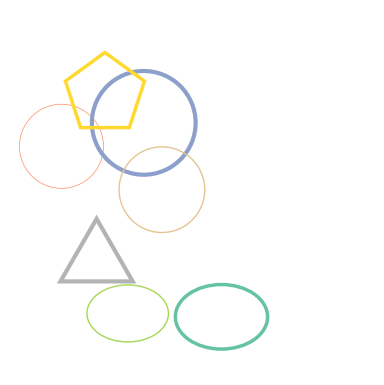[{"shape": "oval", "thickness": 2.5, "radius": 0.6, "center": [0.575, 0.177]}, {"shape": "circle", "thickness": 0.5, "radius": 0.55, "center": [0.16, 0.62]}, {"shape": "circle", "thickness": 3, "radius": 0.67, "center": [0.373, 0.681]}, {"shape": "oval", "thickness": 1, "radius": 0.53, "center": [0.332, 0.186]}, {"shape": "pentagon", "thickness": 2.5, "radius": 0.54, "center": [0.273, 0.756]}, {"shape": "circle", "thickness": 1, "radius": 0.56, "center": [0.421, 0.507]}, {"shape": "triangle", "thickness": 3, "radius": 0.54, "center": [0.251, 0.323]}]